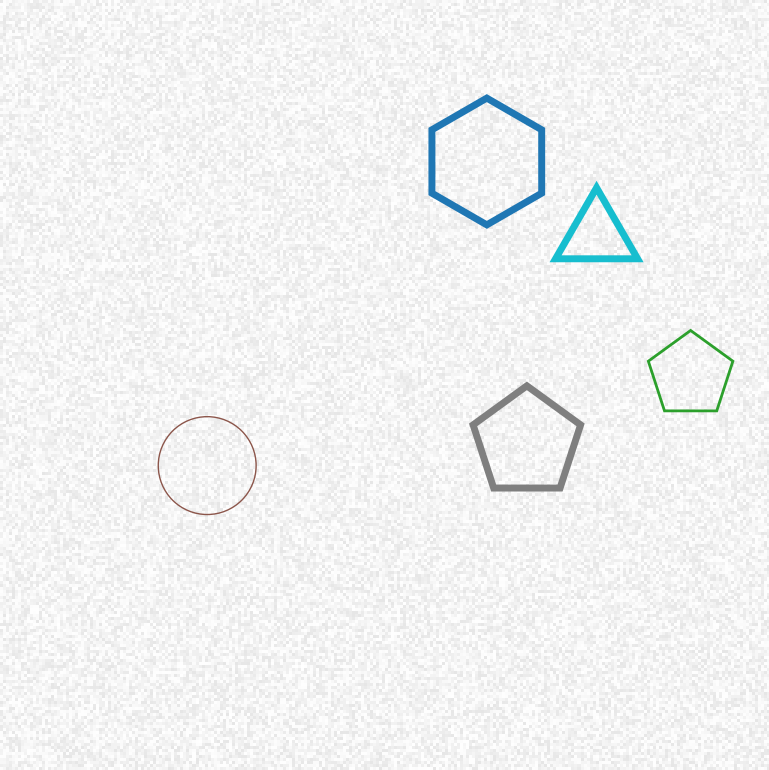[{"shape": "hexagon", "thickness": 2.5, "radius": 0.41, "center": [0.632, 0.79]}, {"shape": "pentagon", "thickness": 1, "radius": 0.29, "center": [0.897, 0.513]}, {"shape": "circle", "thickness": 0.5, "radius": 0.32, "center": [0.269, 0.395]}, {"shape": "pentagon", "thickness": 2.5, "radius": 0.37, "center": [0.684, 0.426]}, {"shape": "triangle", "thickness": 2.5, "radius": 0.31, "center": [0.775, 0.695]}]